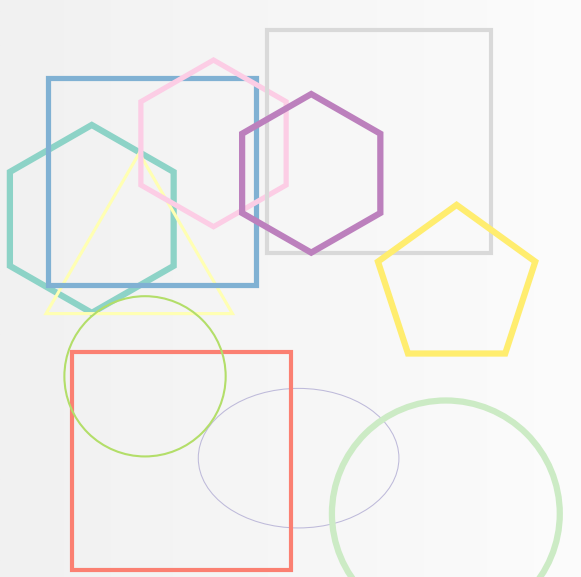[{"shape": "hexagon", "thickness": 3, "radius": 0.81, "center": [0.158, 0.62]}, {"shape": "triangle", "thickness": 1.5, "radius": 0.93, "center": [0.24, 0.549]}, {"shape": "oval", "thickness": 0.5, "radius": 0.86, "center": [0.514, 0.206]}, {"shape": "square", "thickness": 2, "radius": 0.94, "center": [0.313, 0.201]}, {"shape": "square", "thickness": 2.5, "radius": 0.89, "center": [0.261, 0.685]}, {"shape": "circle", "thickness": 1, "radius": 0.69, "center": [0.25, 0.348]}, {"shape": "hexagon", "thickness": 2.5, "radius": 0.72, "center": [0.367, 0.751]}, {"shape": "square", "thickness": 2, "radius": 0.97, "center": [0.652, 0.755]}, {"shape": "hexagon", "thickness": 3, "radius": 0.69, "center": [0.535, 0.699]}, {"shape": "circle", "thickness": 3, "radius": 0.98, "center": [0.767, 0.11]}, {"shape": "pentagon", "thickness": 3, "radius": 0.71, "center": [0.786, 0.502]}]